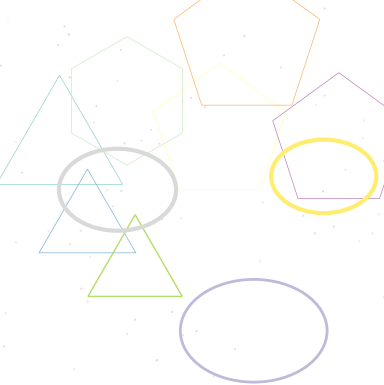[{"shape": "triangle", "thickness": 0.5, "radius": 0.95, "center": [0.155, 0.616]}, {"shape": "pentagon", "thickness": 0.5, "radius": 0.91, "center": [0.57, 0.655]}, {"shape": "oval", "thickness": 2, "radius": 0.95, "center": [0.659, 0.141]}, {"shape": "triangle", "thickness": 0.5, "radius": 0.73, "center": [0.227, 0.416]}, {"shape": "pentagon", "thickness": 0.5, "radius": 1.0, "center": [0.641, 0.888]}, {"shape": "triangle", "thickness": 1, "radius": 0.71, "center": [0.351, 0.301]}, {"shape": "oval", "thickness": 3, "radius": 0.76, "center": [0.305, 0.507]}, {"shape": "pentagon", "thickness": 0.5, "radius": 0.9, "center": [0.88, 0.631]}, {"shape": "hexagon", "thickness": 0.5, "radius": 0.83, "center": [0.33, 0.738]}, {"shape": "oval", "thickness": 3, "radius": 0.68, "center": [0.841, 0.542]}]